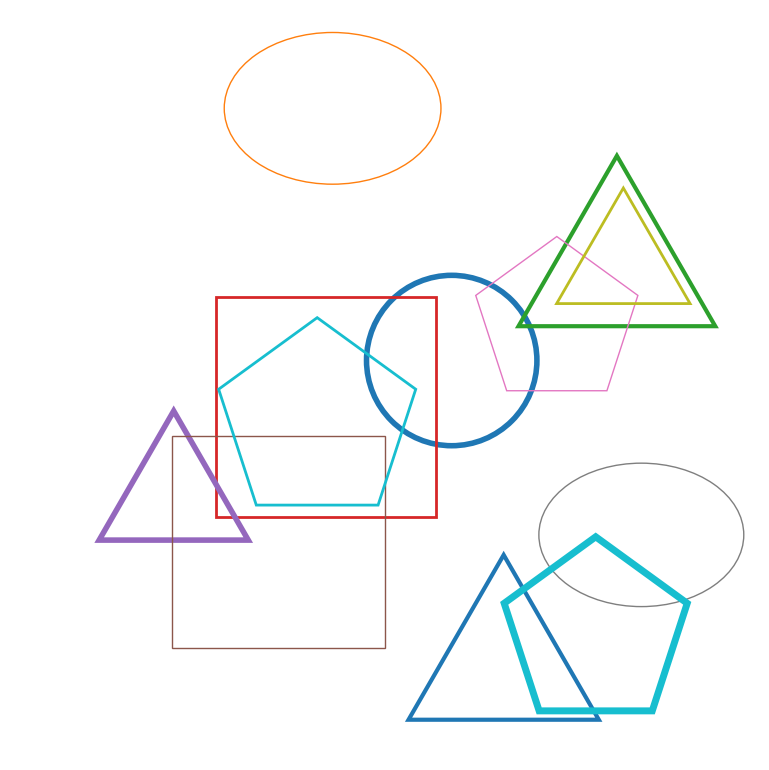[{"shape": "circle", "thickness": 2, "radius": 0.55, "center": [0.587, 0.532]}, {"shape": "triangle", "thickness": 1.5, "radius": 0.71, "center": [0.654, 0.137]}, {"shape": "oval", "thickness": 0.5, "radius": 0.7, "center": [0.432, 0.859]}, {"shape": "triangle", "thickness": 1.5, "radius": 0.74, "center": [0.801, 0.65]}, {"shape": "square", "thickness": 1, "radius": 0.71, "center": [0.423, 0.471]}, {"shape": "triangle", "thickness": 2, "radius": 0.56, "center": [0.226, 0.354]}, {"shape": "square", "thickness": 0.5, "radius": 0.69, "center": [0.362, 0.296]}, {"shape": "pentagon", "thickness": 0.5, "radius": 0.55, "center": [0.723, 0.582]}, {"shape": "oval", "thickness": 0.5, "radius": 0.67, "center": [0.833, 0.305]}, {"shape": "triangle", "thickness": 1, "radius": 0.5, "center": [0.81, 0.656]}, {"shape": "pentagon", "thickness": 1, "radius": 0.67, "center": [0.412, 0.453]}, {"shape": "pentagon", "thickness": 2.5, "radius": 0.62, "center": [0.774, 0.178]}]